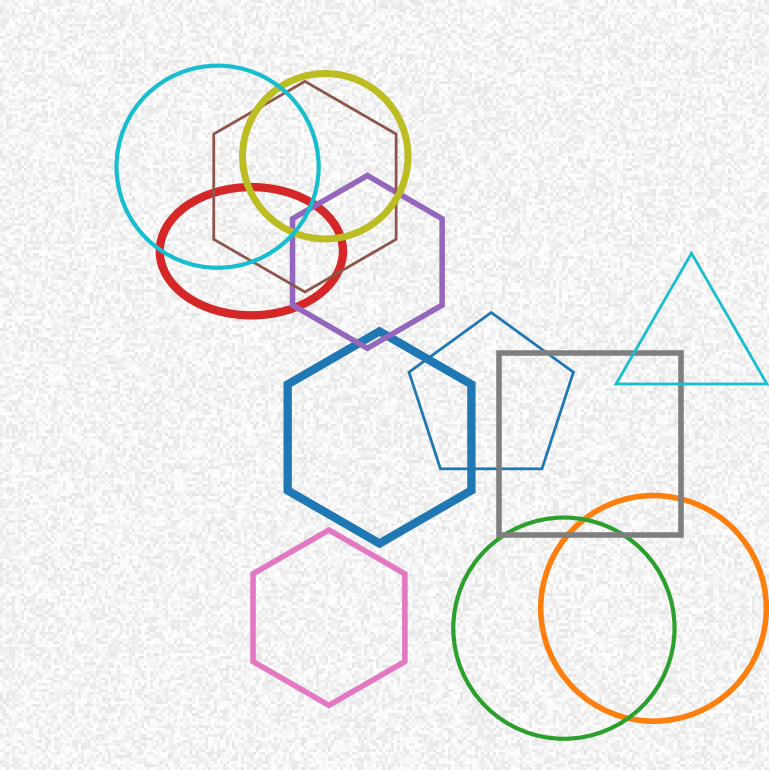[{"shape": "pentagon", "thickness": 1, "radius": 0.56, "center": [0.638, 0.482]}, {"shape": "hexagon", "thickness": 3, "radius": 0.69, "center": [0.493, 0.432]}, {"shape": "circle", "thickness": 2, "radius": 0.73, "center": [0.849, 0.21]}, {"shape": "circle", "thickness": 1.5, "radius": 0.72, "center": [0.732, 0.184]}, {"shape": "oval", "thickness": 3, "radius": 0.59, "center": [0.326, 0.674]}, {"shape": "hexagon", "thickness": 2, "radius": 0.56, "center": [0.477, 0.66]}, {"shape": "hexagon", "thickness": 1, "radius": 0.68, "center": [0.396, 0.758]}, {"shape": "hexagon", "thickness": 2, "radius": 0.57, "center": [0.427, 0.198]}, {"shape": "square", "thickness": 2, "radius": 0.59, "center": [0.767, 0.423]}, {"shape": "circle", "thickness": 2.5, "radius": 0.54, "center": [0.422, 0.797]}, {"shape": "triangle", "thickness": 1, "radius": 0.57, "center": [0.898, 0.558]}, {"shape": "circle", "thickness": 1.5, "radius": 0.66, "center": [0.283, 0.783]}]